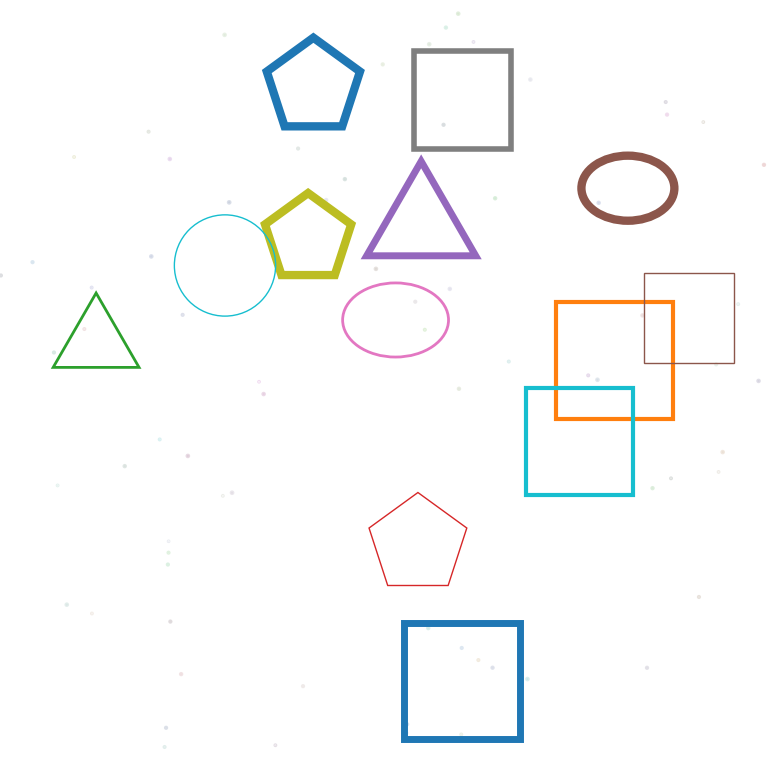[{"shape": "square", "thickness": 2.5, "radius": 0.38, "center": [0.6, 0.115]}, {"shape": "pentagon", "thickness": 3, "radius": 0.32, "center": [0.407, 0.887]}, {"shape": "square", "thickness": 1.5, "radius": 0.38, "center": [0.798, 0.531]}, {"shape": "triangle", "thickness": 1, "radius": 0.32, "center": [0.125, 0.555]}, {"shape": "pentagon", "thickness": 0.5, "radius": 0.33, "center": [0.543, 0.294]}, {"shape": "triangle", "thickness": 2.5, "radius": 0.41, "center": [0.547, 0.709]}, {"shape": "oval", "thickness": 3, "radius": 0.3, "center": [0.815, 0.756]}, {"shape": "square", "thickness": 0.5, "radius": 0.29, "center": [0.894, 0.587]}, {"shape": "oval", "thickness": 1, "radius": 0.34, "center": [0.514, 0.584]}, {"shape": "square", "thickness": 2, "radius": 0.32, "center": [0.601, 0.87]}, {"shape": "pentagon", "thickness": 3, "radius": 0.29, "center": [0.4, 0.69]}, {"shape": "circle", "thickness": 0.5, "radius": 0.33, "center": [0.292, 0.655]}, {"shape": "square", "thickness": 1.5, "radius": 0.35, "center": [0.753, 0.427]}]